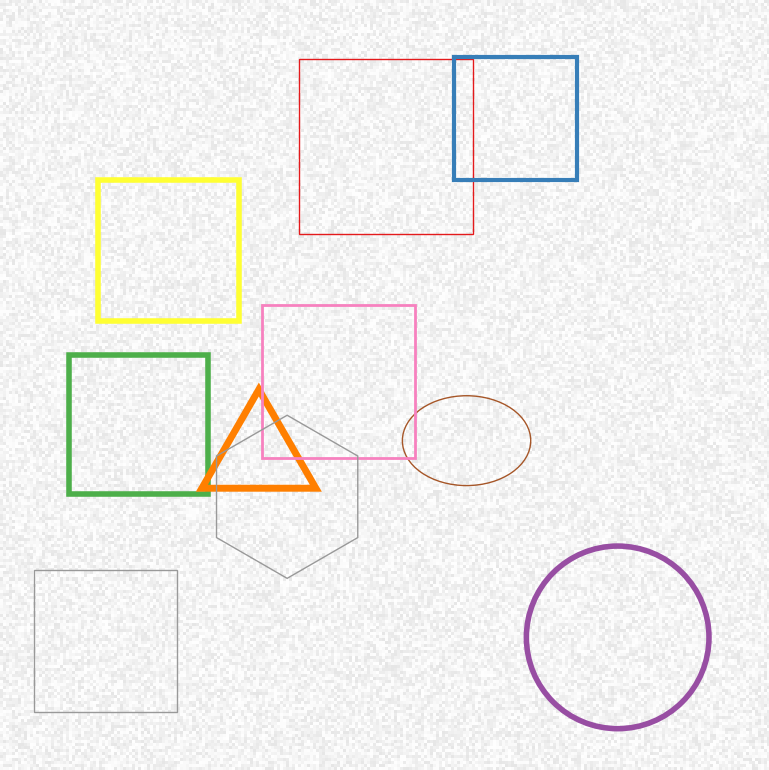[{"shape": "square", "thickness": 0.5, "radius": 0.57, "center": [0.501, 0.81]}, {"shape": "square", "thickness": 1.5, "radius": 0.4, "center": [0.669, 0.846]}, {"shape": "square", "thickness": 2, "radius": 0.45, "center": [0.18, 0.449]}, {"shape": "circle", "thickness": 2, "radius": 0.59, "center": [0.802, 0.172]}, {"shape": "triangle", "thickness": 2.5, "radius": 0.43, "center": [0.336, 0.409]}, {"shape": "square", "thickness": 2, "radius": 0.46, "center": [0.219, 0.675]}, {"shape": "oval", "thickness": 0.5, "radius": 0.42, "center": [0.606, 0.428]}, {"shape": "square", "thickness": 1, "radius": 0.5, "center": [0.44, 0.504]}, {"shape": "square", "thickness": 0.5, "radius": 0.46, "center": [0.137, 0.168]}, {"shape": "hexagon", "thickness": 0.5, "radius": 0.53, "center": [0.373, 0.355]}]